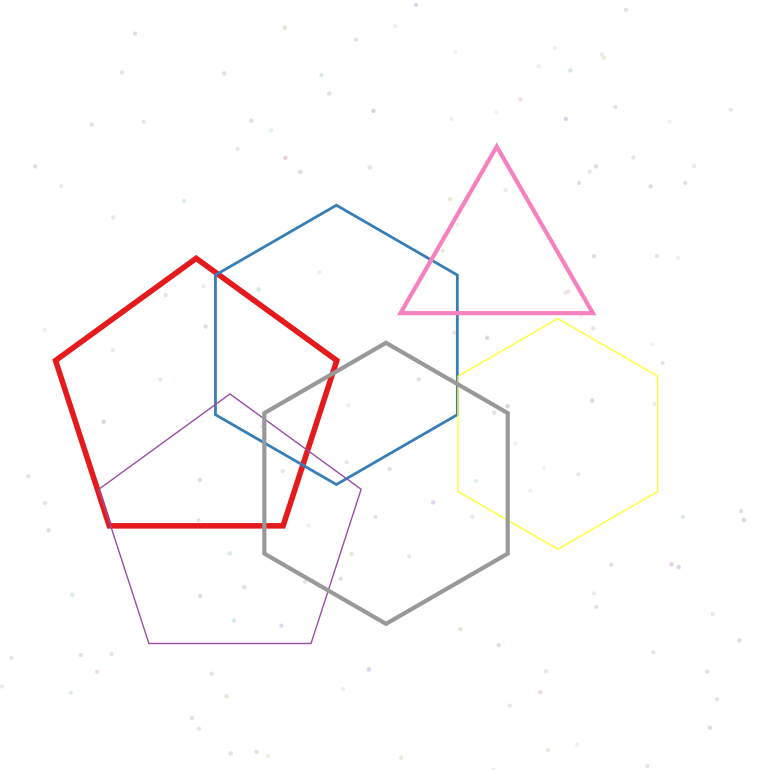[{"shape": "pentagon", "thickness": 2, "radius": 0.96, "center": [0.255, 0.472]}, {"shape": "hexagon", "thickness": 1, "radius": 0.91, "center": [0.437, 0.552]}, {"shape": "pentagon", "thickness": 0.5, "radius": 0.9, "center": [0.299, 0.309]}, {"shape": "hexagon", "thickness": 0.5, "radius": 0.75, "center": [0.724, 0.437]}, {"shape": "triangle", "thickness": 1.5, "radius": 0.72, "center": [0.645, 0.665]}, {"shape": "hexagon", "thickness": 1.5, "radius": 0.91, "center": [0.501, 0.372]}]